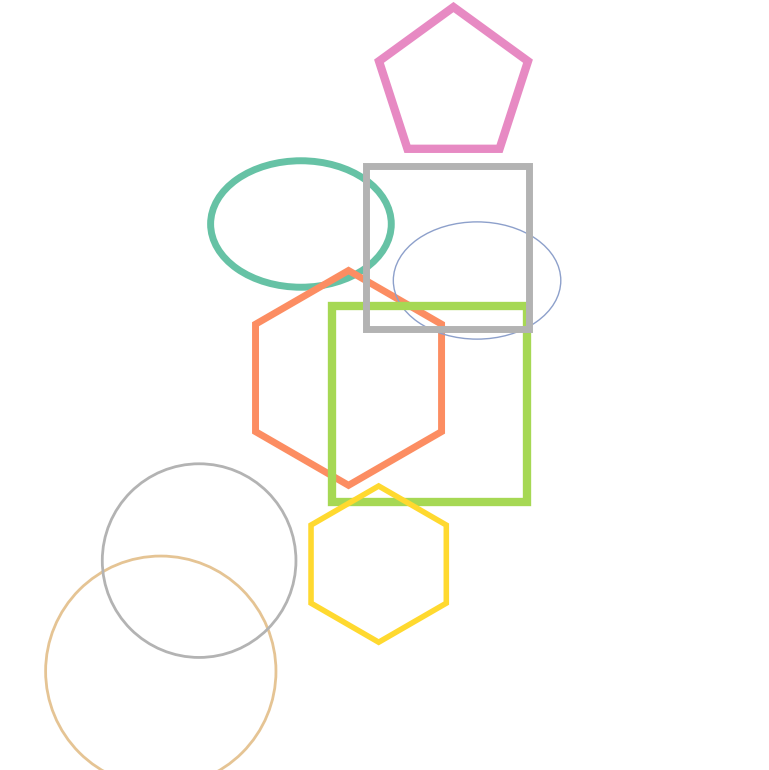[{"shape": "oval", "thickness": 2.5, "radius": 0.59, "center": [0.391, 0.709]}, {"shape": "hexagon", "thickness": 2.5, "radius": 0.7, "center": [0.453, 0.509]}, {"shape": "oval", "thickness": 0.5, "radius": 0.54, "center": [0.62, 0.636]}, {"shape": "pentagon", "thickness": 3, "radius": 0.51, "center": [0.589, 0.889]}, {"shape": "square", "thickness": 3, "radius": 0.64, "center": [0.558, 0.476]}, {"shape": "hexagon", "thickness": 2, "radius": 0.51, "center": [0.492, 0.267]}, {"shape": "circle", "thickness": 1, "radius": 0.75, "center": [0.209, 0.128]}, {"shape": "circle", "thickness": 1, "radius": 0.63, "center": [0.259, 0.272]}, {"shape": "square", "thickness": 2.5, "radius": 0.53, "center": [0.581, 0.678]}]